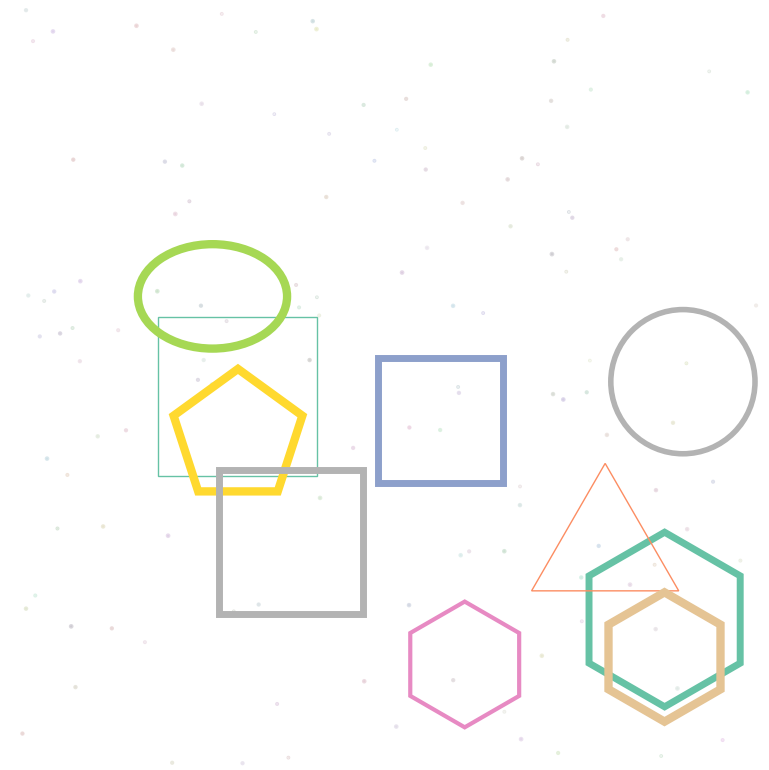[{"shape": "square", "thickness": 0.5, "radius": 0.51, "center": [0.308, 0.485]}, {"shape": "hexagon", "thickness": 2.5, "radius": 0.57, "center": [0.863, 0.195]}, {"shape": "triangle", "thickness": 0.5, "radius": 0.55, "center": [0.786, 0.288]}, {"shape": "square", "thickness": 2.5, "radius": 0.41, "center": [0.572, 0.454]}, {"shape": "hexagon", "thickness": 1.5, "radius": 0.41, "center": [0.604, 0.137]}, {"shape": "oval", "thickness": 3, "radius": 0.48, "center": [0.276, 0.615]}, {"shape": "pentagon", "thickness": 3, "radius": 0.44, "center": [0.309, 0.433]}, {"shape": "hexagon", "thickness": 3, "radius": 0.42, "center": [0.863, 0.147]}, {"shape": "circle", "thickness": 2, "radius": 0.47, "center": [0.887, 0.504]}, {"shape": "square", "thickness": 2.5, "radius": 0.47, "center": [0.378, 0.296]}]